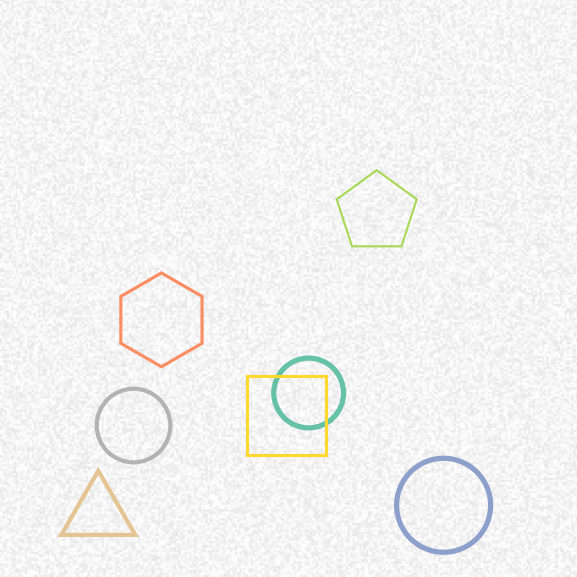[{"shape": "circle", "thickness": 2.5, "radius": 0.3, "center": [0.534, 0.319]}, {"shape": "hexagon", "thickness": 1.5, "radius": 0.41, "center": [0.28, 0.445]}, {"shape": "circle", "thickness": 2.5, "radius": 0.41, "center": [0.768, 0.124]}, {"shape": "pentagon", "thickness": 1, "radius": 0.36, "center": [0.652, 0.632]}, {"shape": "square", "thickness": 1.5, "radius": 0.34, "center": [0.496, 0.28]}, {"shape": "triangle", "thickness": 2, "radius": 0.37, "center": [0.17, 0.11]}, {"shape": "circle", "thickness": 2, "radius": 0.32, "center": [0.231, 0.262]}]